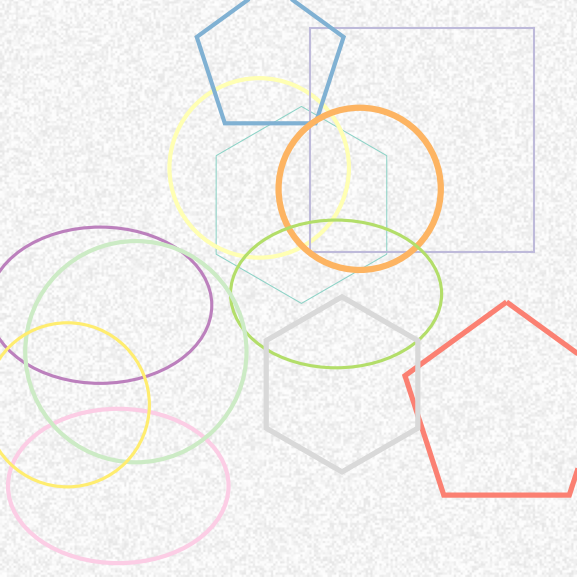[{"shape": "hexagon", "thickness": 0.5, "radius": 0.85, "center": [0.522, 0.644]}, {"shape": "circle", "thickness": 2, "radius": 0.78, "center": [0.449, 0.708]}, {"shape": "square", "thickness": 1, "radius": 0.97, "center": [0.731, 0.757]}, {"shape": "pentagon", "thickness": 2.5, "radius": 0.92, "center": [0.877, 0.291]}, {"shape": "pentagon", "thickness": 2, "radius": 0.67, "center": [0.468, 0.894]}, {"shape": "circle", "thickness": 3, "radius": 0.7, "center": [0.623, 0.672]}, {"shape": "oval", "thickness": 1.5, "radius": 0.91, "center": [0.582, 0.49]}, {"shape": "oval", "thickness": 2, "radius": 0.95, "center": [0.205, 0.158]}, {"shape": "hexagon", "thickness": 2.5, "radius": 0.76, "center": [0.592, 0.334]}, {"shape": "oval", "thickness": 1.5, "radius": 0.97, "center": [0.173, 0.471]}, {"shape": "circle", "thickness": 2, "radius": 0.96, "center": [0.235, 0.39]}, {"shape": "circle", "thickness": 1.5, "radius": 0.71, "center": [0.117, 0.298]}]